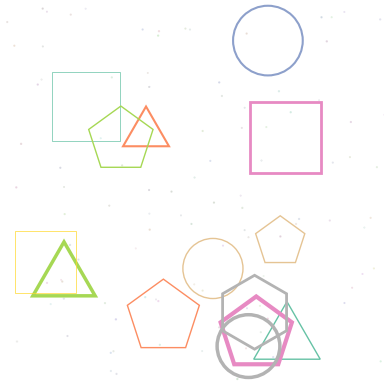[{"shape": "square", "thickness": 0.5, "radius": 0.44, "center": [0.224, 0.723]}, {"shape": "triangle", "thickness": 1, "radius": 0.5, "center": [0.745, 0.117]}, {"shape": "pentagon", "thickness": 1, "radius": 0.49, "center": [0.424, 0.177]}, {"shape": "triangle", "thickness": 1.5, "radius": 0.34, "center": [0.379, 0.655]}, {"shape": "circle", "thickness": 1.5, "radius": 0.45, "center": [0.696, 0.895]}, {"shape": "square", "thickness": 2, "radius": 0.47, "center": [0.742, 0.643]}, {"shape": "pentagon", "thickness": 3, "radius": 0.49, "center": [0.666, 0.133]}, {"shape": "pentagon", "thickness": 1, "radius": 0.44, "center": [0.314, 0.637]}, {"shape": "triangle", "thickness": 2.5, "radius": 0.47, "center": [0.166, 0.278]}, {"shape": "square", "thickness": 0.5, "radius": 0.4, "center": [0.119, 0.32]}, {"shape": "circle", "thickness": 1, "radius": 0.39, "center": [0.553, 0.303]}, {"shape": "pentagon", "thickness": 1, "radius": 0.34, "center": [0.728, 0.372]}, {"shape": "circle", "thickness": 2.5, "radius": 0.41, "center": [0.645, 0.101]}, {"shape": "hexagon", "thickness": 2, "radius": 0.48, "center": [0.661, 0.189]}]